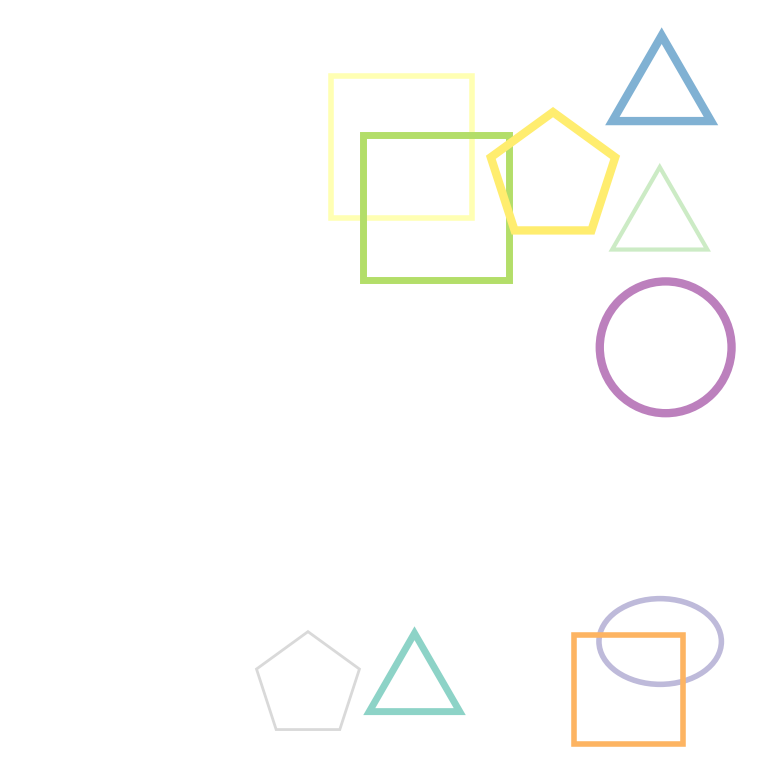[{"shape": "triangle", "thickness": 2.5, "radius": 0.34, "center": [0.538, 0.11]}, {"shape": "square", "thickness": 2, "radius": 0.46, "center": [0.522, 0.809]}, {"shape": "oval", "thickness": 2, "radius": 0.4, "center": [0.857, 0.167]}, {"shape": "triangle", "thickness": 3, "radius": 0.37, "center": [0.859, 0.88]}, {"shape": "square", "thickness": 2, "radius": 0.35, "center": [0.816, 0.105]}, {"shape": "square", "thickness": 2.5, "radius": 0.47, "center": [0.566, 0.731]}, {"shape": "pentagon", "thickness": 1, "radius": 0.35, "center": [0.4, 0.109]}, {"shape": "circle", "thickness": 3, "radius": 0.43, "center": [0.865, 0.549]}, {"shape": "triangle", "thickness": 1.5, "radius": 0.36, "center": [0.857, 0.712]}, {"shape": "pentagon", "thickness": 3, "radius": 0.42, "center": [0.718, 0.769]}]